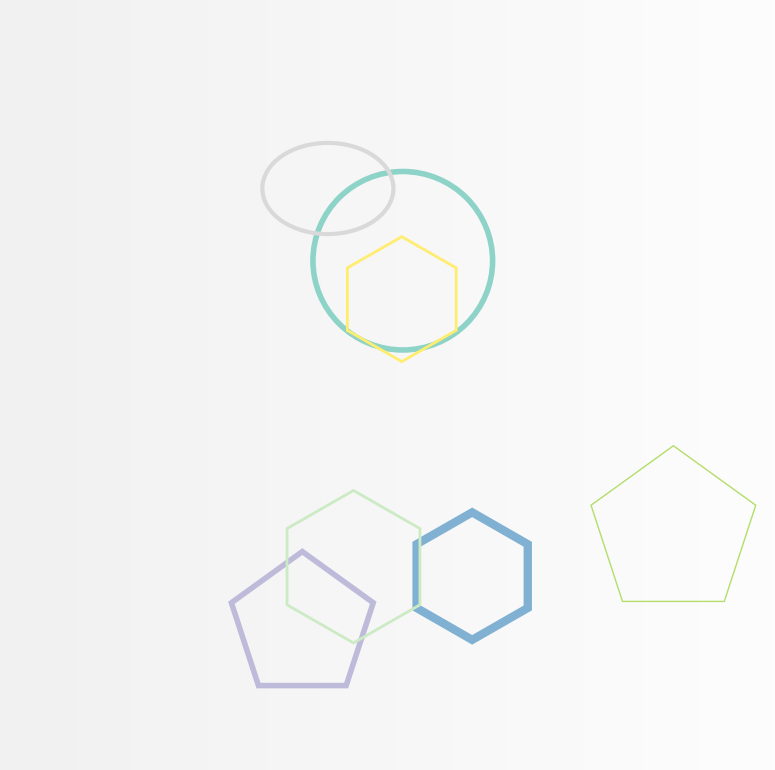[{"shape": "circle", "thickness": 2, "radius": 0.58, "center": [0.52, 0.661]}, {"shape": "pentagon", "thickness": 2, "radius": 0.48, "center": [0.39, 0.187]}, {"shape": "hexagon", "thickness": 3, "radius": 0.41, "center": [0.609, 0.252]}, {"shape": "pentagon", "thickness": 0.5, "radius": 0.56, "center": [0.869, 0.309]}, {"shape": "oval", "thickness": 1.5, "radius": 0.42, "center": [0.423, 0.755]}, {"shape": "hexagon", "thickness": 1, "radius": 0.5, "center": [0.456, 0.264]}, {"shape": "hexagon", "thickness": 1, "radius": 0.41, "center": [0.518, 0.611]}]